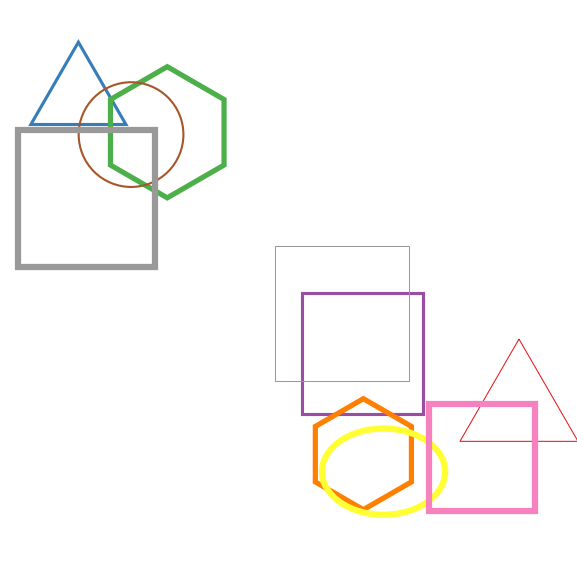[{"shape": "triangle", "thickness": 0.5, "radius": 0.59, "center": [0.899, 0.294]}, {"shape": "triangle", "thickness": 1.5, "radius": 0.48, "center": [0.136, 0.831]}, {"shape": "hexagon", "thickness": 2.5, "radius": 0.57, "center": [0.29, 0.77]}, {"shape": "square", "thickness": 1.5, "radius": 0.52, "center": [0.628, 0.387]}, {"shape": "hexagon", "thickness": 2.5, "radius": 0.48, "center": [0.629, 0.213]}, {"shape": "oval", "thickness": 3, "radius": 0.53, "center": [0.664, 0.182]}, {"shape": "circle", "thickness": 1, "radius": 0.45, "center": [0.227, 0.766]}, {"shape": "square", "thickness": 3, "radius": 0.46, "center": [0.835, 0.207]}, {"shape": "square", "thickness": 0.5, "radius": 0.58, "center": [0.592, 0.457]}, {"shape": "square", "thickness": 3, "radius": 0.59, "center": [0.149, 0.656]}]